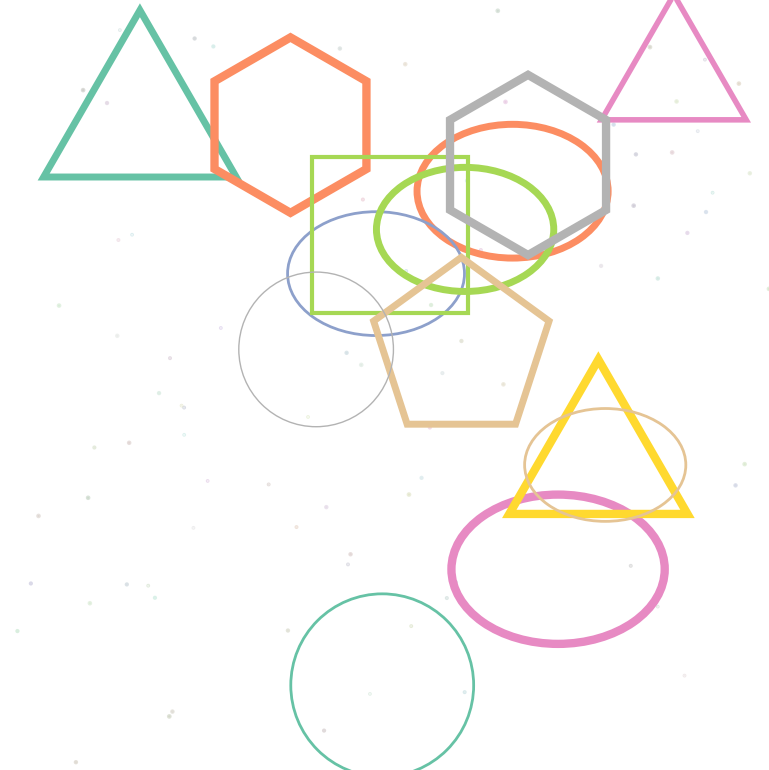[{"shape": "triangle", "thickness": 2.5, "radius": 0.72, "center": [0.182, 0.842]}, {"shape": "circle", "thickness": 1, "radius": 0.59, "center": [0.496, 0.11]}, {"shape": "hexagon", "thickness": 3, "radius": 0.57, "center": [0.377, 0.838]}, {"shape": "oval", "thickness": 2.5, "radius": 0.62, "center": [0.666, 0.752]}, {"shape": "oval", "thickness": 1, "radius": 0.57, "center": [0.488, 0.645]}, {"shape": "triangle", "thickness": 2, "radius": 0.54, "center": [0.875, 0.899]}, {"shape": "oval", "thickness": 3, "radius": 0.69, "center": [0.725, 0.261]}, {"shape": "square", "thickness": 1.5, "radius": 0.51, "center": [0.506, 0.694]}, {"shape": "oval", "thickness": 2.5, "radius": 0.58, "center": [0.604, 0.702]}, {"shape": "triangle", "thickness": 3, "radius": 0.67, "center": [0.777, 0.399]}, {"shape": "oval", "thickness": 1, "radius": 0.52, "center": [0.786, 0.396]}, {"shape": "pentagon", "thickness": 2.5, "radius": 0.6, "center": [0.599, 0.546]}, {"shape": "hexagon", "thickness": 3, "radius": 0.58, "center": [0.686, 0.786]}, {"shape": "circle", "thickness": 0.5, "radius": 0.5, "center": [0.411, 0.546]}]